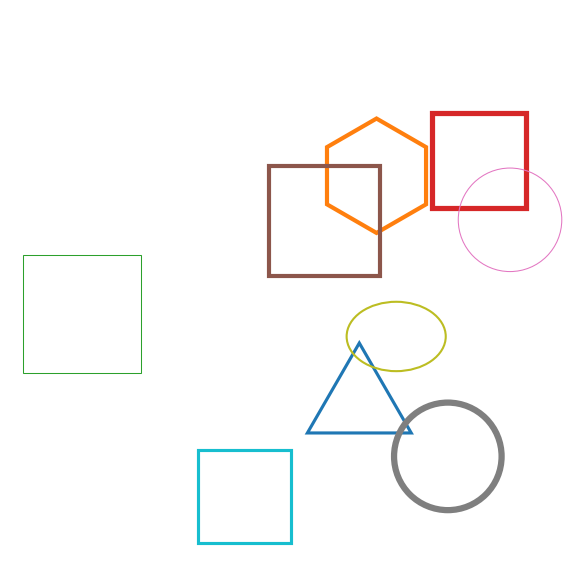[{"shape": "triangle", "thickness": 1.5, "radius": 0.52, "center": [0.622, 0.301]}, {"shape": "hexagon", "thickness": 2, "radius": 0.5, "center": [0.652, 0.695]}, {"shape": "square", "thickness": 0.5, "radius": 0.51, "center": [0.142, 0.456]}, {"shape": "square", "thickness": 2.5, "radius": 0.41, "center": [0.829, 0.72]}, {"shape": "square", "thickness": 2, "radius": 0.48, "center": [0.562, 0.617]}, {"shape": "circle", "thickness": 0.5, "radius": 0.45, "center": [0.883, 0.619]}, {"shape": "circle", "thickness": 3, "radius": 0.47, "center": [0.775, 0.209]}, {"shape": "oval", "thickness": 1, "radius": 0.43, "center": [0.686, 0.417]}, {"shape": "square", "thickness": 1.5, "radius": 0.4, "center": [0.423, 0.14]}]